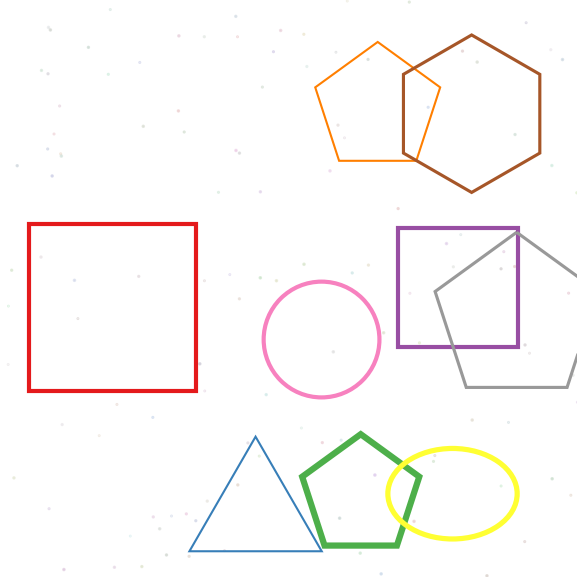[{"shape": "square", "thickness": 2, "radius": 0.72, "center": [0.195, 0.467]}, {"shape": "triangle", "thickness": 1, "radius": 0.66, "center": [0.443, 0.111]}, {"shape": "pentagon", "thickness": 3, "radius": 0.53, "center": [0.625, 0.141]}, {"shape": "square", "thickness": 2, "radius": 0.52, "center": [0.793, 0.502]}, {"shape": "pentagon", "thickness": 1, "radius": 0.57, "center": [0.654, 0.813]}, {"shape": "oval", "thickness": 2.5, "radius": 0.56, "center": [0.784, 0.144]}, {"shape": "hexagon", "thickness": 1.5, "radius": 0.68, "center": [0.817, 0.802]}, {"shape": "circle", "thickness": 2, "radius": 0.5, "center": [0.557, 0.411]}, {"shape": "pentagon", "thickness": 1.5, "radius": 0.74, "center": [0.895, 0.448]}]